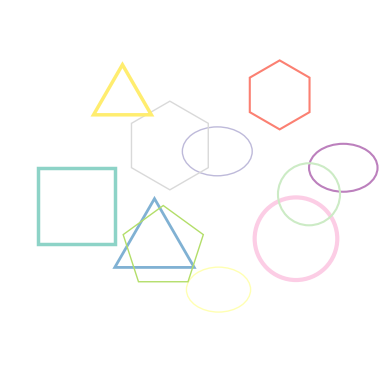[{"shape": "square", "thickness": 2.5, "radius": 0.5, "center": [0.199, 0.465]}, {"shape": "oval", "thickness": 1, "radius": 0.42, "center": [0.568, 0.248]}, {"shape": "oval", "thickness": 1, "radius": 0.45, "center": [0.564, 0.607]}, {"shape": "hexagon", "thickness": 1.5, "radius": 0.45, "center": [0.726, 0.754]}, {"shape": "triangle", "thickness": 2, "radius": 0.6, "center": [0.401, 0.365]}, {"shape": "pentagon", "thickness": 1, "radius": 0.55, "center": [0.424, 0.357]}, {"shape": "circle", "thickness": 3, "radius": 0.54, "center": [0.769, 0.38]}, {"shape": "hexagon", "thickness": 1, "radius": 0.58, "center": [0.441, 0.622]}, {"shape": "oval", "thickness": 1.5, "radius": 0.44, "center": [0.892, 0.564]}, {"shape": "circle", "thickness": 1.5, "radius": 0.4, "center": [0.803, 0.495]}, {"shape": "triangle", "thickness": 2.5, "radius": 0.43, "center": [0.318, 0.745]}]